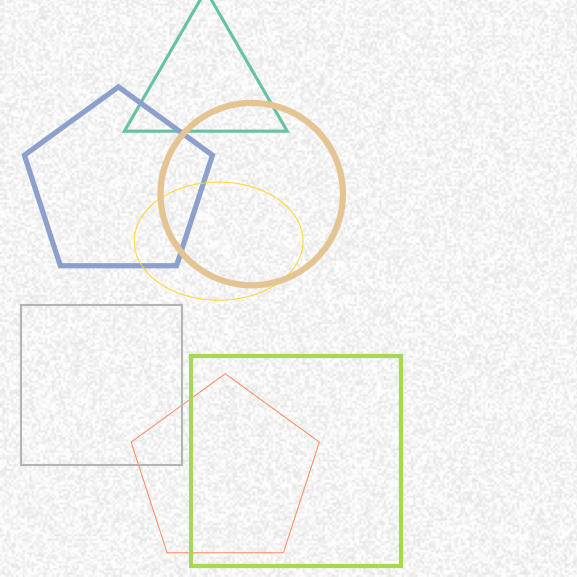[{"shape": "triangle", "thickness": 1.5, "radius": 0.81, "center": [0.356, 0.853]}, {"shape": "pentagon", "thickness": 0.5, "radius": 0.86, "center": [0.39, 0.181]}, {"shape": "pentagon", "thickness": 2.5, "radius": 0.86, "center": [0.205, 0.677]}, {"shape": "square", "thickness": 2, "radius": 0.91, "center": [0.512, 0.201]}, {"shape": "oval", "thickness": 0.5, "radius": 0.73, "center": [0.379, 0.582]}, {"shape": "circle", "thickness": 3, "radius": 0.79, "center": [0.436, 0.663]}, {"shape": "square", "thickness": 1, "radius": 0.7, "center": [0.176, 0.332]}]